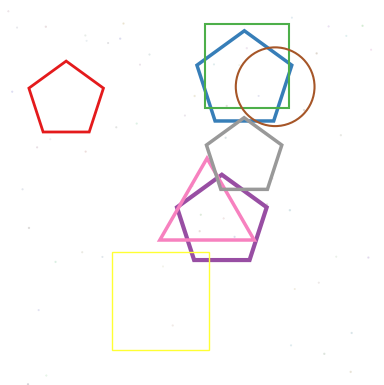[{"shape": "pentagon", "thickness": 2, "radius": 0.51, "center": [0.172, 0.74]}, {"shape": "pentagon", "thickness": 2.5, "radius": 0.65, "center": [0.635, 0.791]}, {"shape": "square", "thickness": 1.5, "radius": 0.55, "center": [0.641, 0.828]}, {"shape": "pentagon", "thickness": 3, "radius": 0.61, "center": [0.576, 0.424]}, {"shape": "square", "thickness": 1, "radius": 0.63, "center": [0.417, 0.218]}, {"shape": "circle", "thickness": 1.5, "radius": 0.51, "center": [0.715, 0.775]}, {"shape": "triangle", "thickness": 2.5, "radius": 0.71, "center": [0.538, 0.447]}, {"shape": "pentagon", "thickness": 2.5, "radius": 0.51, "center": [0.634, 0.591]}]